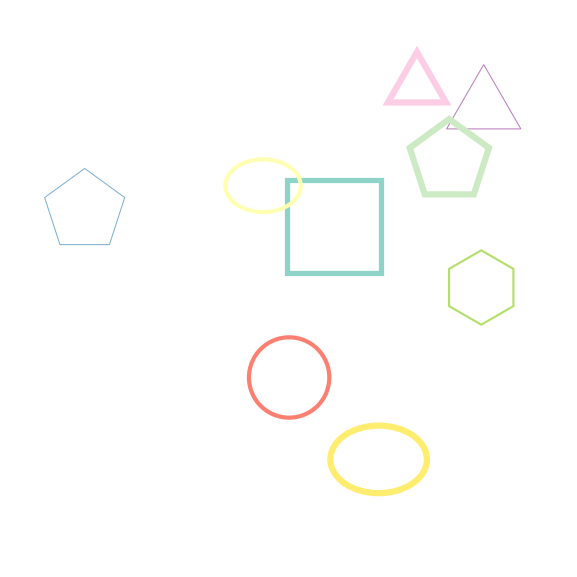[{"shape": "square", "thickness": 2.5, "radius": 0.41, "center": [0.578, 0.607]}, {"shape": "oval", "thickness": 2, "radius": 0.33, "center": [0.455, 0.678]}, {"shape": "circle", "thickness": 2, "radius": 0.35, "center": [0.501, 0.345]}, {"shape": "pentagon", "thickness": 0.5, "radius": 0.36, "center": [0.147, 0.635]}, {"shape": "hexagon", "thickness": 1, "radius": 0.32, "center": [0.833, 0.501]}, {"shape": "triangle", "thickness": 3, "radius": 0.29, "center": [0.722, 0.851]}, {"shape": "triangle", "thickness": 0.5, "radius": 0.37, "center": [0.838, 0.813]}, {"shape": "pentagon", "thickness": 3, "radius": 0.36, "center": [0.778, 0.721]}, {"shape": "oval", "thickness": 3, "radius": 0.42, "center": [0.656, 0.204]}]